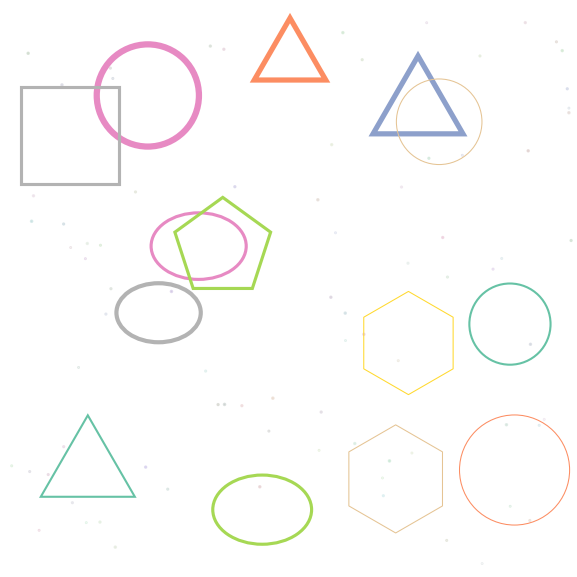[{"shape": "triangle", "thickness": 1, "radius": 0.47, "center": [0.152, 0.186]}, {"shape": "circle", "thickness": 1, "radius": 0.35, "center": [0.883, 0.438]}, {"shape": "triangle", "thickness": 2.5, "radius": 0.36, "center": [0.502, 0.896]}, {"shape": "circle", "thickness": 0.5, "radius": 0.48, "center": [0.891, 0.185]}, {"shape": "triangle", "thickness": 2.5, "radius": 0.45, "center": [0.724, 0.812]}, {"shape": "circle", "thickness": 3, "radius": 0.44, "center": [0.256, 0.834]}, {"shape": "oval", "thickness": 1.5, "radius": 0.41, "center": [0.344, 0.573]}, {"shape": "oval", "thickness": 1.5, "radius": 0.43, "center": [0.454, 0.117]}, {"shape": "pentagon", "thickness": 1.5, "radius": 0.44, "center": [0.386, 0.57]}, {"shape": "hexagon", "thickness": 0.5, "radius": 0.45, "center": [0.707, 0.405]}, {"shape": "circle", "thickness": 0.5, "radius": 0.37, "center": [0.76, 0.788]}, {"shape": "hexagon", "thickness": 0.5, "radius": 0.47, "center": [0.685, 0.17]}, {"shape": "oval", "thickness": 2, "radius": 0.37, "center": [0.275, 0.458]}, {"shape": "square", "thickness": 1.5, "radius": 0.42, "center": [0.122, 0.765]}]